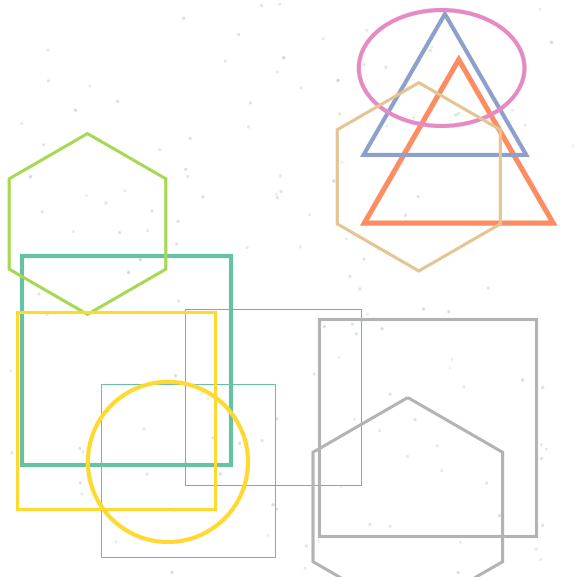[{"shape": "square", "thickness": 0.5, "radius": 0.75, "center": [0.326, 0.185]}, {"shape": "square", "thickness": 2, "radius": 0.91, "center": [0.219, 0.375]}, {"shape": "triangle", "thickness": 2.5, "radius": 0.94, "center": [0.794, 0.707]}, {"shape": "triangle", "thickness": 2, "radius": 0.81, "center": [0.77, 0.812]}, {"shape": "square", "thickness": 0.5, "radius": 0.76, "center": [0.473, 0.312]}, {"shape": "oval", "thickness": 2, "radius": 0.72, "center": [0.765, 0.881]}, {"shape": "hexagon", "thickness": 1.5, "radius": 0.78, "center": [0.152, 0.611]}, {"shape": "circle", "thickness": 2, "radius": 0.69, "center": [0.291, 0.199]}, {"shape": "square", "thickness": 1.5, "radius": 0.86, "center": [0.2, 0.288]}, {"shape": "hexagon", "thickness": 1.5, "radius": 0.82, "center": [0.725, 0.693]}, {"shape": "square", "thickness": 1.5, "radius": 0.94, "center": [0.741, 0.259]}, {"shape": "hexagon", "thickness": 1.5, "radius": 0.95, "center": [0.706, 0.121]}]